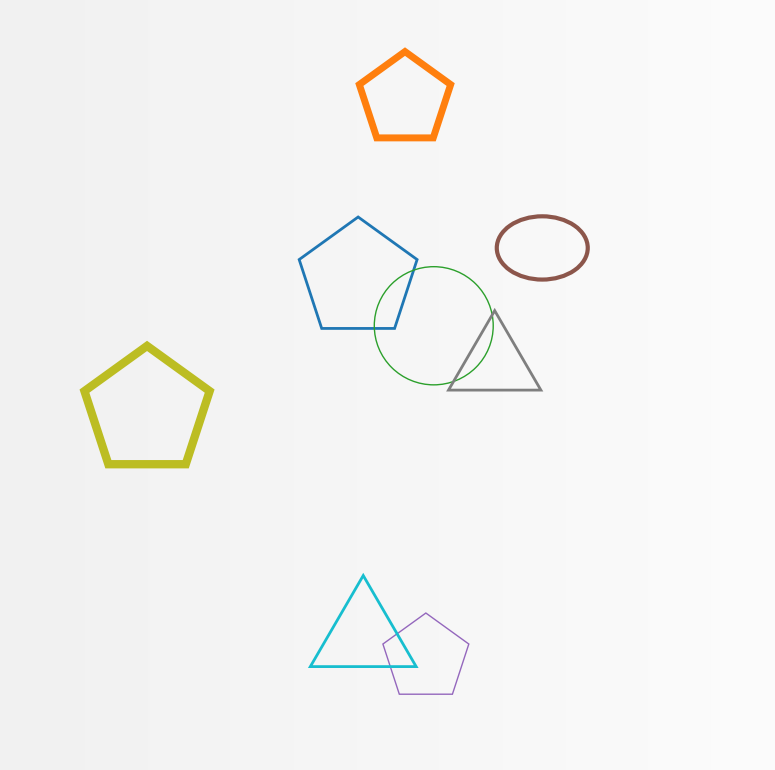[{"shape": "pentagon", "thickness": 1, "radius": 0.4, "center": [0.462, 0.638]}, {"shape": "pentagon", "thickness": 2.5, "radius": 0.31, "center": [0.523, 0.871]}, {"shape": "circle", "thickness": 0.5, "radius": 0.38, "center": [0.56, 0.577]}, {"shape": "pentagon", "thickness": 0.5, "radius": 0.29, "center": [0.549, 0.146]}, {"shape": "oval", "thickness": 1.5, "radius": 0.29, "center": [0.7, 0.678]}, {"shape": "triangle", "thickness": 1, "radius": 0.34, "center": [0.638, 0.528]}, {"shape": "pentagon", "thickness": 3, "radius": 0.42, "center": [0.19, 0.466]}, {"shape": "triangle", "thickness": 1, "radius": 0.39, "center": [0.469, 0.174]}]